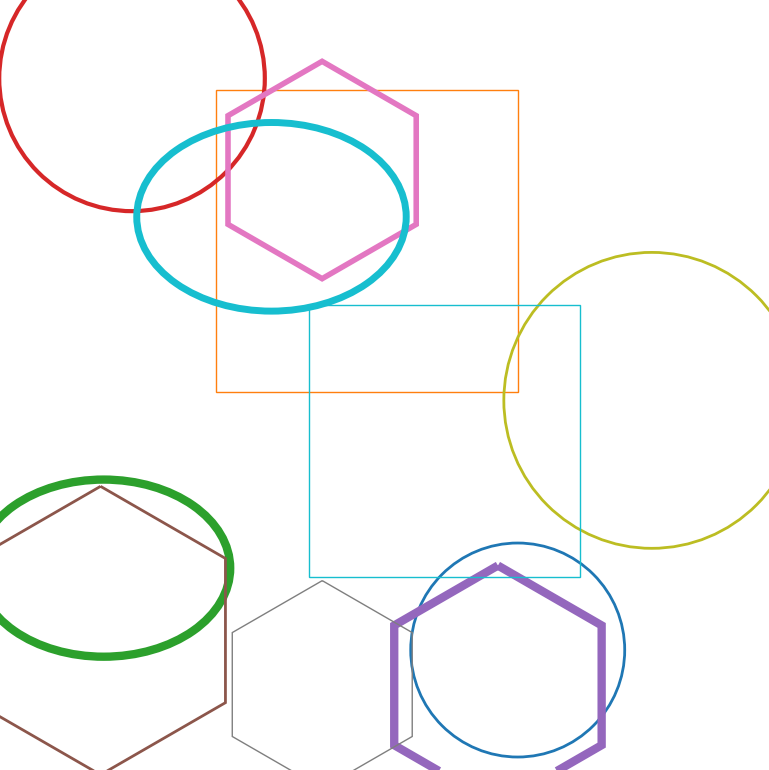[{"shape": "circle", "thickness": 1, "radius": 0.69, "center": [0.672, 0.156]}, {"shape": "square", "thickness": 0.5, "radius": 0.98, "center": [0.476, 0.687]}, {"shape": "oval", "thickness": 3, "radius": 0.82, "center": [0.135, 0.262]}, {"shape": "circle", "thickness": 1.5, "radius": 0.86, "center": [0.171, 0.898]}, {"shape": "hexagon", "thickness": 3, "radius": 0.78, "center": [0.647, 0.11]}, {"shape": "hexagon", "thickness": 1, "radius": 0.94, "center": [0.131, 0.181]}, {"shape": "hexagon", "thickness": 2, "radius": 0.71, "center": [0.418, 0.779]}, {"shape": "hexagon", "thickness": 0.5, "radius": 0.67, "center": [0.419, 0.111]}, {"shape": "circle", "thickness": 1, "radius": 0.96, "center": [0.846, 0.48]}, {"shape": "square", "thickness": 0.5, "radius": 0.88, "center": [0.578, 0.427]}, {"shape": "oval", "thickness": 2.5, "radius": 0.87, "center": [0.353, 0.718]}]